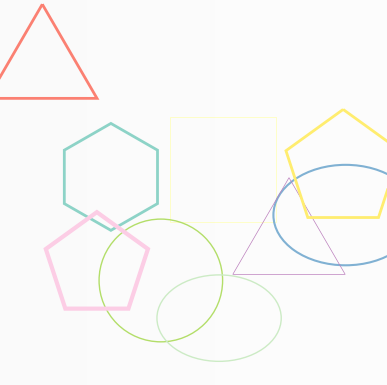[{"shape": "hexagon", "thickness": 2, "radius": 0.69, "center": [0.286, 0.541]}, {"shape": "square", "thickness": 0.5, "radius": 0.68, "center": [0.577, 0.56]}, {"shape": "triangle", "thickness": 2, "radius": 0.81, "center": [0.109, 0.826]}, {"shape": "oval", "thickness": 1.5, "radius": 0.93, "center": [0.892, 0.441]}, {"shape": "circle", "thickness": 1, "radius": 0.8, "center": [0.415, 0.272]}, {"shape": "pentagon", "thickness": 3, "radius": 0.69, "center": [0.25, 0.31]}, {"shape": "triangle", "thickness": 0.5, "radius": 0.84, "center": [0.746, 0.371]}, {"shape": "oval", "thickness": 1, "radius": 0.8, "center": [0.565, 0.174]}, {"shape": "pentagon", "thickness": 2, "radius": 0.78, "center": [0.886, 0.561]}]